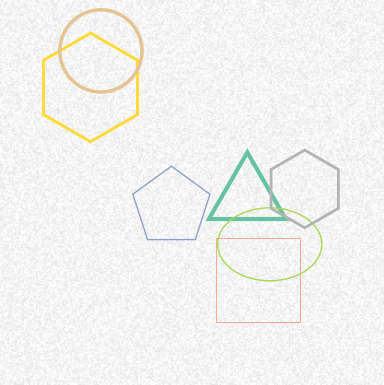[{"shape": "triangle", "thickness": 3, "radius": 0.58, "center": [0.642, 0.489]}, {"shape": "square", "thickness": 0.5, "radius": 0.54, "center": [0.67, 0.272]}, {"shape": "pentagon", "thickness": 1, "radius": 0.53, "center": [0.445, 0.463]}, {"shape": "oval", "thickness": 1, "radius": 0.68, "center": [0.701, 0.365]}, {"shape": "hexagon", "thickness": 2, "radius": 0.71, "center": [0.235, 0.773]}, {"shape": "circle", "thickness": 2.5, "radius": 0.53, "center": [0.262, 0.868]}, {"shape": "hexagon", "thickness": 2, "radius": 0.5, "center": [0.791, 0.509]}]